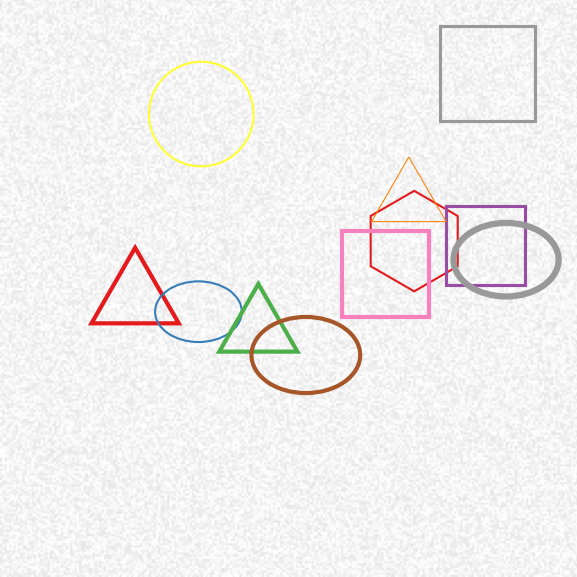[{"shape": "hexagon", "thickness": 1, "radius": 0.44, "center": [0.717, 0.582]}, {"shape": "triangle", "thickness": 2, "radius": 0.44, "center": [0.234, 0.483]}, {"shape": "oval", "thickness": 1, "radius": 0.38, "center": [0.344, 0.459]}, {"shape": "triangle", "thickness": 2, "radius": 0.39, "center": [0.447, 0.429]}, {"shape": "square", "thickness": 1.5, "radius": 0.34, "center": [0.841, 0.574]}, {"shape": "triangle", "thickness": 0.5, "radius": 0.37, "center": [0.708, 0.653]}, {"shape": "circle", "thickness": 1, "radius": 0.45, "center": [0.349, 0.802]}, {"shape": "oval", "thickness": 2, "radius": 0.47, "center": [0.53, 0.384]}, {"shape": "square", "thickness": 2, "radius": 0.38, "center": [0.668, 0.525]}, {"shape": "oval", "thickness": 3, "radius": 0.45, "center": [0.876, 0.549]}, {"shape": "square", "thickness": 1.5, "radius": 0.41, "center": [0.844, 0.873]}]